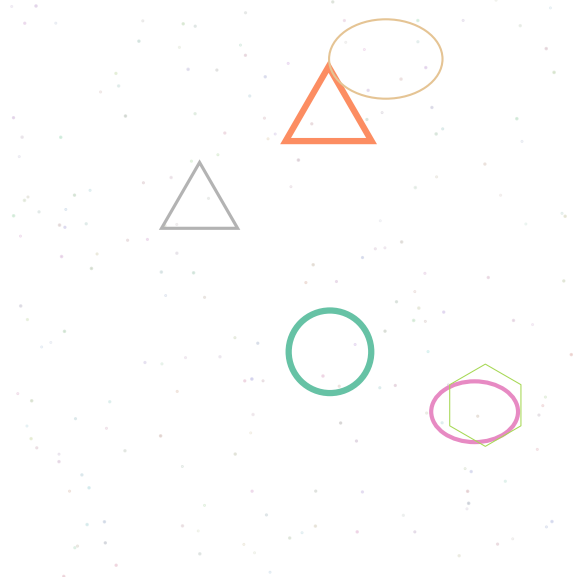[{"shape": "circle", "thickness": 3, "radius": 0.36, "center": [0.571, 0.39]}, {"shape": "triangle", "thickness": 3, "radius": 0.43, "center": [0.569, 0.798]}, {"shape": "oval", "thickness": 2, "radius": 0.38, "center": [0.822, 0.286]}, {"shape": "hexagon", "thickness": 0.5, "radius": 0.36, "center": [0.84, 0.297]}, {"shape": "oval", "thickness": 1, "radius": 0.49, "center": [0.668, 0.897]}, {"shape": "triangle", "thickness": 1.5, "radius": 0.38, "center": [0.346, 0.642]}]